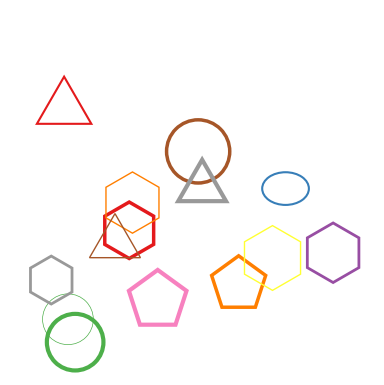[{"shape": "hexagon", "thickness": 2.5, "radius": 0.37, "center": [0.336, 0.402]}, {"shape": "triangle", "thickness": 1.5, "radius": 0.41, "center": [0.167, 0.719]}, {"shape": "oval", "thickness": 1.5, "radius": 0.3, "center": [0.742, 0.51]}, {"shape": "circle", "thickness": 0.5, "radius": 0.33, "center": [0.176, 0.171]}, {"shape": "circle", "thickness": 3, "radius": 0.37, "center": [0.195, 0.111]}, {"shape": "hexagon", "thickness": 2, "radius": 0.39, "center": [0.865, 0.344]}, {"shape": "pentagon", "thickness": 2.5, "radius": 0.37, "center": [0.62, 0.262]}, {"shape": "hexagon", "thickness": 1, "radius": 0.4, "center": [0.344, 0.474]}, {"shape": "hexagon", "thickness": 1, "radius": 0.42, "center": [0.708, 0.33]}, {"shape": "circle", "thickness": 2.5, "radius": 0.41, "center": [0.515, 0.607]}, {"shape": "triangle", "thickness": 1, "radius": 0.38, "center": [0.299, 0.369]}, {"shape": "pentagon", "thickness": 3, "radius": 0.39, "center": [0.41, 0.22]}, {"shape": "triangle", "thickness": 3, "radius": 0.36, "center": [0.525, 0.513]}, {"shape": "hexagon", "thickness": 2, "radius": 0.31, "center": [0.133, 0.273]}]